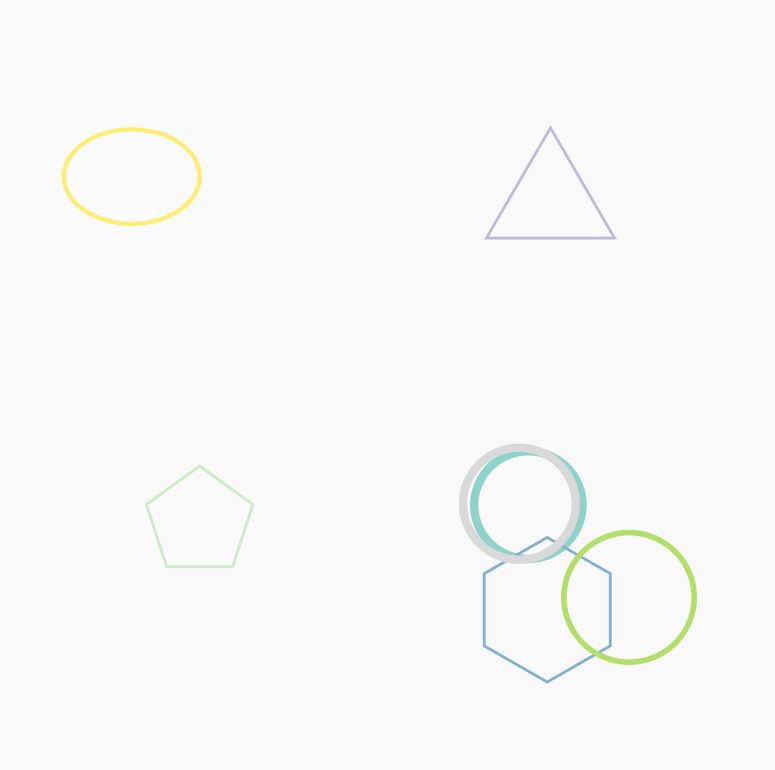[{"shape": "circle", "thickness": 3, "radius": 0.35, "center": [0.682, 0.344]}, {"shape": "triangle", "thickness": 1, "radius": 0.48, "center": [0.71, 0.739]}, {"shape": "hexagon", "thickness": 1, "radius": 0.47, "center": [0.706, 0.208]}, {"shape": "circle", "thickness": 2, "radius": 0.42, "center": [0.812, 0.224]}, {"shape": "circle", "thickness": 3, "radius": 0.36, "center": [0.67, 0.346]}, {"shape": "pentagon", "thickness": 1, "radius": 0.36, "center": [0.258, 0.322]}, {"shape": "oval", "thickness": 1.5, "radius": 0.44, "center": [0.17, 0.771]}]